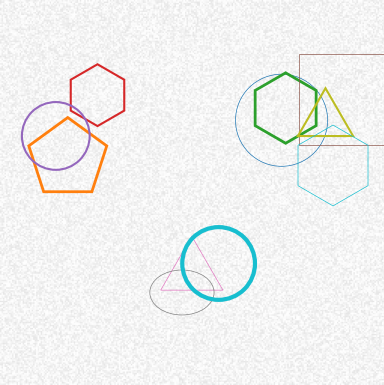[{"shape": "circle", "thickness": 0.5, "radius": 0.6, "center": [0.731, 0.688]}, {"shape": "pentagon", "thickness": 2, "radius": 0.53, "center": [0.176, 0.588]}, {"shape": "hexagon", "thickness": 2, "radius": 0.46, "center": [0.742, 0.719]}, {"shape": "hexagon", "thickness": 1.5, "radius": 0.4, "center": [0.253, 0.753]}, {"shape": "circle", "thickness": 1.5, "radius": 0.44, "center": [0.145, 0.647]}, {"shape": "square", "thickness": 0.5, "radius": 0.59, "center": [0.895, 0.741]}, {"shape": "triangle", "thickness": 0.5, "radius": 0.47, "center": [0.498, 0.293]}, {"shape": "oval", "thickness": 0.5, "radius": 0.42, "center": [0.473, 0.24]}, {"shape": "triangle", "thickness": 1.5, "radius": 0.41, "center": [0.845, 0.688]}, {"shape": "hexagon", "thickness": 0.5, "radius": 0.52, "center": [0.865, 0.57]}, {"shape": "circle", "thickness": 3, "radius": 0.47, "center": [0.568, 0.316]}]